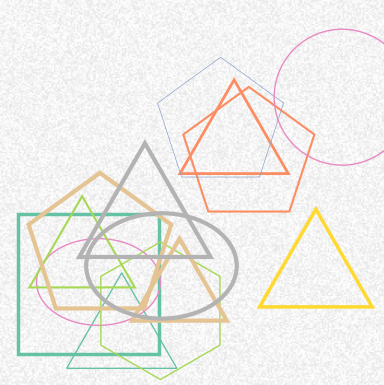[{"shape": "triangle", "thickness": 1, "radius": 0.83, "center": [0.316, 0.126]}, {"shape": "square", "thickness": 2.5, "radius": 0.91, "center": [0.229, 0.262]}, {"shape": "triangle", "thickness": 2, "radius": 0.81, "center": [0.608, 0.63]}, {"shape": "pentagon", "thickness": 1.5, "radius": 0.9, "center": [0.646, 0.595]}, {"shape": "pentagon", "thickness": 0.5, "radius": 0.86, "center": [0.573, 0.679]}, {"shape": "oval", "thickness": 1, "radius": 0.8, "center": [0.256, 0.268]}, {"shape": "circle", "thickness": 1, "radius": 0.88, "center": [0.889, 0.748]}, {"shape": "triangle", "thickness": 1.5, "radius": 0.79, "center": [0.213, 0.332]}, {"shape": "hexagon", "thickness": 1, "radius": 0.89, "center": [0.417, 0.193]}, {"shape": "triangle", "thickness": 2.5, "radius": 0.85, "center": [0.82, 0.287]}, {"shape": "triangle", "thickness": 3, "radius": 0.71, "center": [0.466, 0.238]}, {"shape": "pentagon", "thickness": 3, "radius": 0.97, "center": [0.26, 0.356]}, {"shape": "oval", "thickness": 3, "radius": 0.98, "center": [0.419, 0.309]}, {"shape": "triangle", "thickness": 3, "radius": 0.98, "center": [0.376, 0.431]}]